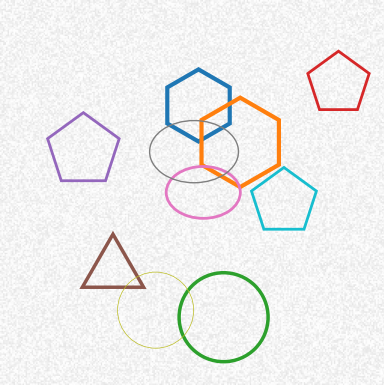[{"shape": "hexagon", "thickness": 3, "radius": 0.47, "center": [0.516, 0.726]}, {"shape": "hexagon", "thickness": 3, "radius": 0.58, "center": [0.624, 0.63]}, {"shape": "circle", "thickness": 2.5, "radius": 0.58, "center": [0.581, 0.176]}, {"shape": "pentagon", "thickness": 2, "radius": 0.42, "center": [0.879, 0.783]}, {"shape": "pentagon", "thickness": 2, "radius": 0.49, "center": [0.217, 0.61]}, {"shape": "triangle", "thickness": 2.5, "radius": 0.46, "center": [0.293, 0.3]}, {"shape": "oval", "thickness": 2, "radius": 0.48, "center": [0.528, 0.5]}, {"shape": "oval", "thickness": 1, "radius": 0.58, "center": [0.504, 0.606]}, {"shape": "circle", "thickness": 0.5, "radius": 0.49, "center": [0.404, 0.194]}, {"shape": "pentagon", "thickness": 2, "radius": 0.44, "center": [0.738, 0.476]}]